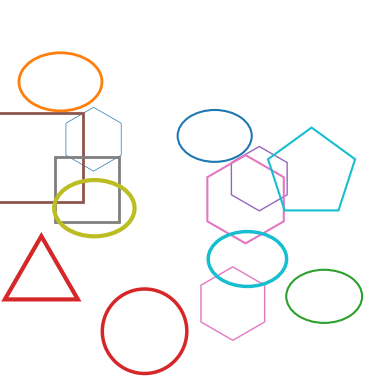[{"shape": "oval", "thickness": 1.5, "radius": 0.48, "center": [0.558, 0.647]}, {"shape": "hexagon", "thickness": 0.5, "radius": 0.41, "center": [0.243, 0.638]}, {"shape": "oval", "thickness": 2, "radius": 0.54, "center": [0.157, 0.787]}, {"shape": "oval", "thickness": 1.5, "radius": 0.49, "center": [0.842, 0.23]}, {"shape": "triangle", "thickness": 3, "radius": 0.55, "center": [0.107, 0.277]}, {"shape": "circle", "thickness": 2.5, "radius": 0.55, "center": [0.375, 0.14]}, {"shape": "hexagon", "thickness": 1, "radius": 0.42, "center": [0.673, 0.536]}, {"shape": "square", "thickness": 2, "radius": 0.58, "center": [0.101, 0.592]}, {"shape": "hexagon", "thickness": 1.5, "radius": 0.57, "center": [0.638, 0.482]}, {"shape": "hexagon", "thickness": 1, "radius": 0.48, "center": [0.605, 0.211]}, {"shape": "square", "thickness": 2, "radius": 0.42, "center": [0.226, 0.508]}, {"shape": "oval", "thickness": 3, "radius": 0.52, "center": [0.245, 0.459]}, {"shape": "pentagon", "thickness": 1.5, "radius": 0.59, "center": [0.809, 0.55]}, {"shape": "oval", "thickness": 2.5, "radius": 0.51, "center": [0.643, 0.327]}]